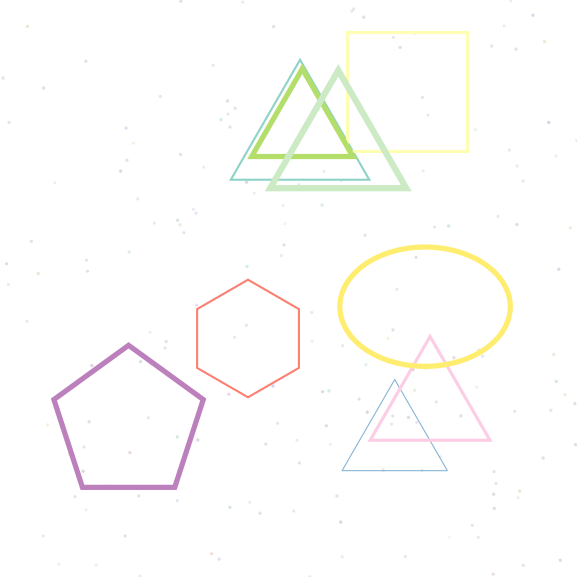[{"shape": "triangle", "thickness": 1, "radius": 0.69, "center": [0.52, 0.757]}, {"shape": "square", "thickness": 1.5, "radius": 0.52, "center": [0.705, 0.84]}, {"shape": "hexagon", "thickness": 1, "radius": 0.51, "center": [0.429, 0.413]}, {"shape": "triangle", "thickness": 0.5, "radius": 0.53, "center": [0.684, 0.237]}, {"shape": "triangle", "thickness": 2.5, "radius": 0.51, "center": [0.523, 0.779]}, {"shape": "triangle", "thickness": 1.5, "radius": 0.6, "center": [0.745, 0.297]}, {"shape": "pentagon", "thickness": 2.5, "radius": 0.68, "center": [0.223, 0.265]}, {"shape": "triangle", "thickness": 3, "radius": 0.68, "center": [0.586, 0.741]}, {"shape": "oval", "thickness": 2.5, "radius": 0.74, "center": [0.736, 0.468]}]